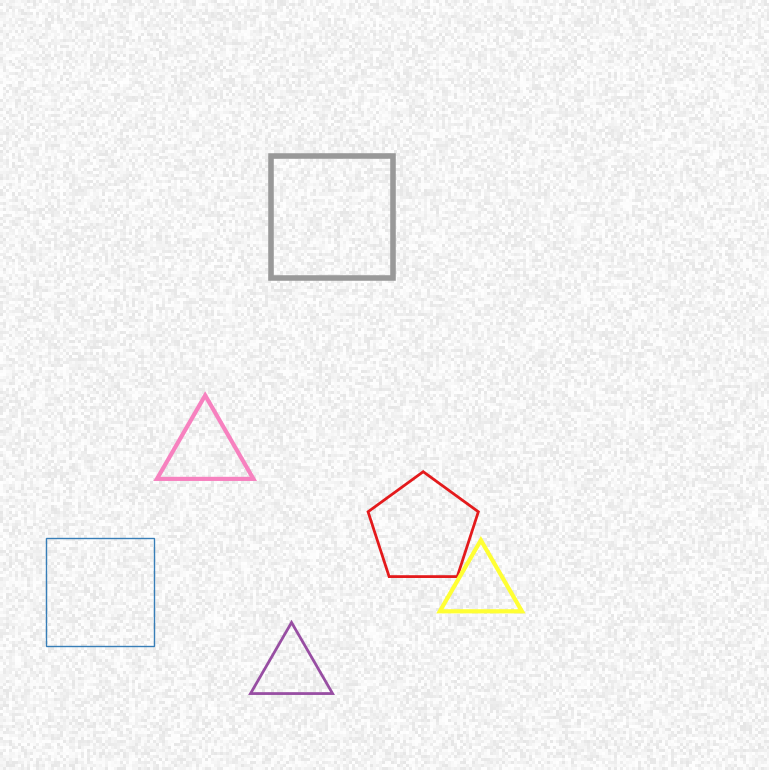[{"shape": "pentagon", "thickness": 1, "radius": 0.38, "center": [0.55, 0.312]}, {"shape": "square", "thickness": 0.5, "radius": 0.35, "center": [0.13, 0.231]}, {"shape": "triangle", "thickness": 1, "radius": 0.31, "center": [0.379, 0.13]}, {"shape": "triangle", "thickness": 1.5, "radius": 0.31, "center": [0.624, 0.237]}, {"shape": "triangle", "thickness": 1.5, "radius": 0.36, "center": [0.266, 0.414]}, {"shape": "square", "thickness": 2, "radius": 0.4, "center": [0.431, 0.718]}]